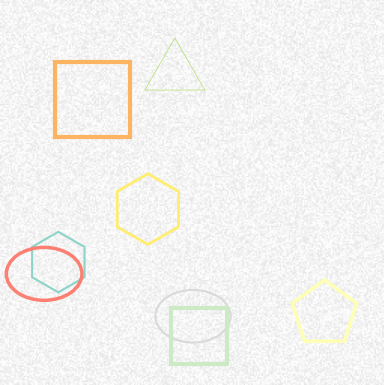[{"shape": "hexagon", "thickness": 1.5, "radius": 0.39, "center": [0.152, 0.319]}, {"shape": "pentagon", "thickness": 2.5, "radius": 0.44, "center": [0.843, 0.185]}, {"shape": "oval", "thickness": 2.5, "radius": 0.49, "center": [0.115, 0.289]}, {"shape": "square", "thickness": 3, "radius": 0.49, "center": [0.239, 0.742]}, {"shape": "triangle", "thickness": 0.5, "radius": 0.45, "center": [0.454, 0.811]}, {"shape": "oval", "thickness": 1.5, "radius": 0.49, "center": [0.501, 0.179]}, {"shape": "square", "thickness": 3, "radius": 0.36, "center": [0.517, 0.128]}, {"shape": "hexagon", "thickness": 2, "radius": 0.46, "center": [0.384, 0.457]}]